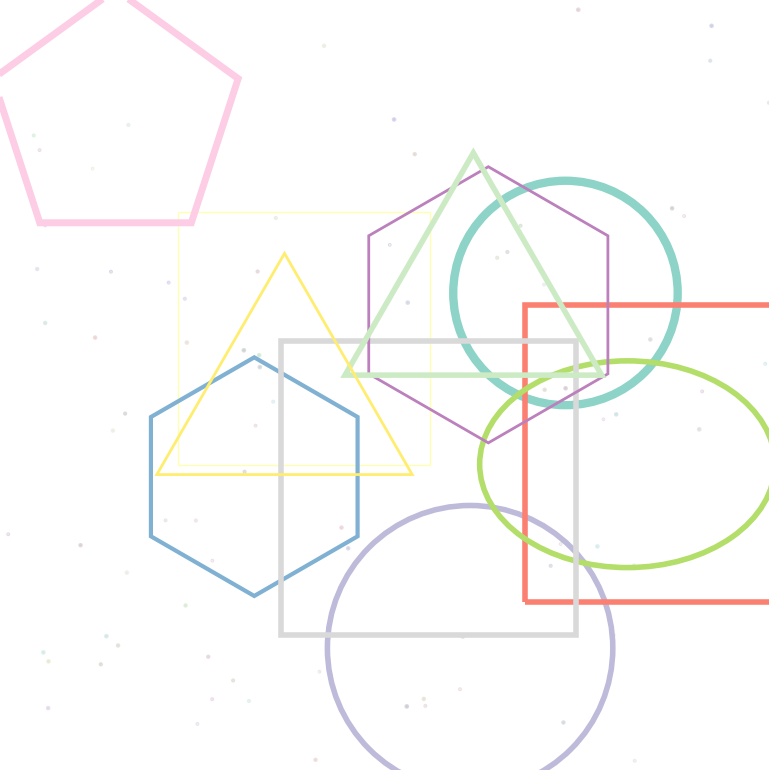[{"shape": "circle", "thickness": 3, "radius": 0.73, "center": [0.734, 0.62]}, {"shape": "square", "thickness": 0.5, "radius": 0.82, "center": [0.395, 0.56]}, {"shape": "circle", "thickness": 2, "radius": 0.93, "center": [0.611, 0.158]}, {"shape": "square", "thickness": 2, "radius": 0.97, "center": [0.875, 0.411]}, {"shape": "hexagon", "thickness": 1.5, "radius": 0.77, "center": [0.33, 0.381]}, {"shape": "oval", "thickness": 2, "radius": 0.96, "center": [0.815, 0.397]}, {"shape": "pentagon", "thickness": 2.5, "radius": 0.84, "center": [0.15, 0.846]}, {"shape": "square", "thickness": 2, "radius": 0.96, "center": [0.556, 0.366]}, {"shape": "hexagon", "thickness": 1, "radius": 0.9, "center": [0.634, 0.604]}, {"shape": "triangle", "thickness": 2, "radius": 0.96, "center": [0.615, 0.609]}, {"shape": "triangle", "thickness": 1, "radius": 0.96, "center": [0.369, 0.479]}]